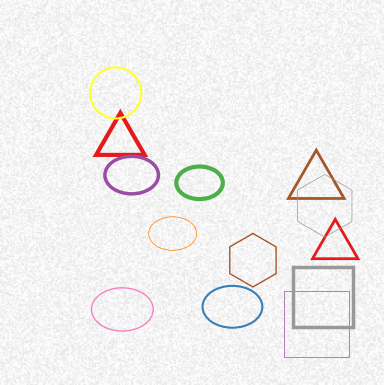[{"shape": "triangle", "thickness": 2, "radius": 0.34, "center": [0.871, 0.362]}, {"shape": "triangle", "thickness": 3, "radius": 0.36, "center": [0.313, 0.634]}, {"shape": "oval", "thickness": 1.5, "radius": 0.39, "center": [0.604, 0.203]}, {"shape": "oval", "thickness": 3, "radius": 0.3, "center": [0.518, 0.525]}, {"shape": "oval", "thickness": 2.5, "radius": 0.35, "center": [0.342, 0.545]}, {"shape": "square", "thickness": 0.5, "radius": 0.43, "center": [0.823, 0.159]}, {"shape": "oval", "thickness": 0.5, "radius": 0.31, "center": [0.449, 0.393]}, {"shape": "circle", "thickness": 1.5, "radius": 0.33, "center": [0.301, 0.759]}, {"shape": "triangle", "thickness": 2, "radius": 0.42, "center": [0.821, 0.526]}, {"shape": "hexagon", "thickness": 1, "radius": 0.35, "center": [0.657, 0.324]}, {"shape": "oval", "thickness": 1, "radius": 0.4, "center": [0.318, 0.196]}, {"shape": "hexagon", "thickness": 0.5, "radius": 0.41, "center": [0.844, 0.466]}, {"shape": "square", "thickness": 2.5, "radius": 0.39, "center": [0.839, 0.228]}]